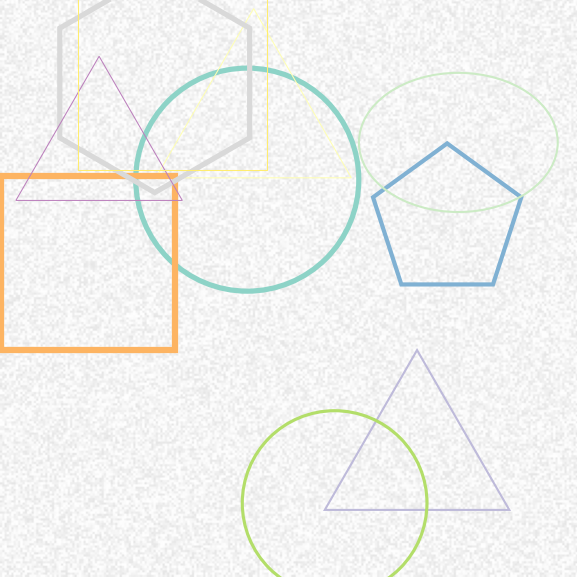[{"shape": "circle", "thickness": 2.5, "radius": 0.97, "center": [0.428, 0.688]}, {"shape": "triangle", "thickness": 0.5, "radius": 0.98, "center": [0.439, 0.789]}, {"shape": "triangle", "thickness": 1, "radius": 0.92, "center": [0.722, 0.208]}, {"shape": "pentagon", "thickness": 2, "radius": 0.67, "center": [0.774, 0.616]}, {"shape": "square", "thickness": 3, "radius": 0.75, "center": [0.153, 0.543]}, {"shape": "circle", "thickness": 1.5, "radius": 0.8, "center": [0.579, 0.128]}, {"shape": "hexagon", "thickness": 2.5, "radius": 0.95, "center": [0.268, 0.855]}, {"shape": "triangle", "thickness": 0.5, "radius": 0.83, "center": [0.172, 0.735]}, {"shape": "oval", "thickness": 1, "radius": 0.86, "center": [0.794, 0.753]}, {"shape": "square", "thickness": 0.5, "radius": 0.82, "center": [0.299, 0.869]}]